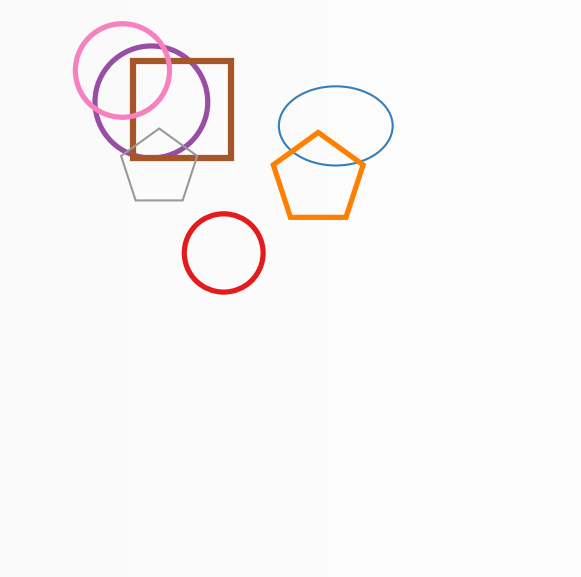[{"shape": "circle", "thickness": 2.5, "radius": 0.34, "center": [0.385, 0.561]}, {"shape": "oval", "thickness": 1, "radius": 0.49, "center": [0.578, 0.781]}, {"shape": "circle", "thickness": 2.5, "radius": 0.49, "center": [0.26, 0.823]}, {"shape": "pentagon", "thickness": 2.5, "radius": 0.41, "center": [0.547, 0.689]}, {"shape": "square", "thickness": 3, "radius": 0.42, "center": [0.313, 0.81]}, {"shape": "circle", "thickness": 2.5, "radius": 0.41, "center": [0.211, 0.877]}, {"shape": "pentagon", "thickness": 1, "radius": 0.34, "center": [0.274, 0.708]}]